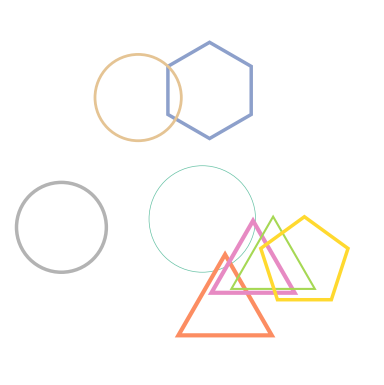[{"shape": "circle", "thickness": 0.5, "radius": 0.69, "center": [0.525, 0.431]}, {"shape": "triangle", "thickness": 3, "radius": 0.7, "center": [0.585, 0.199]}, {"shape": "hexagon", "thickness": 2.5, "radius": 0.62, "center": [0.544, 0.765]}, {"shape": "triangle", "thickness": 3, "radius": 0.62, "center": [0.657, 0.302]}, {"shape": "triangle", "thickness": 1.5, "radius": 0.63, "center": [0.709, 0.312]}, {"shape": "pentagon", "thickness": 2.5, "radius": 0.6, "center": [0.791, 0.318]}, {"shape": "circle", "thickness": 2, "radius": 0.56, "center": [0.359, 0.747]}, {"shape": "circle", "thickness": 2.5, "radius": 0.58, "center": [0.16, 0.41]}]